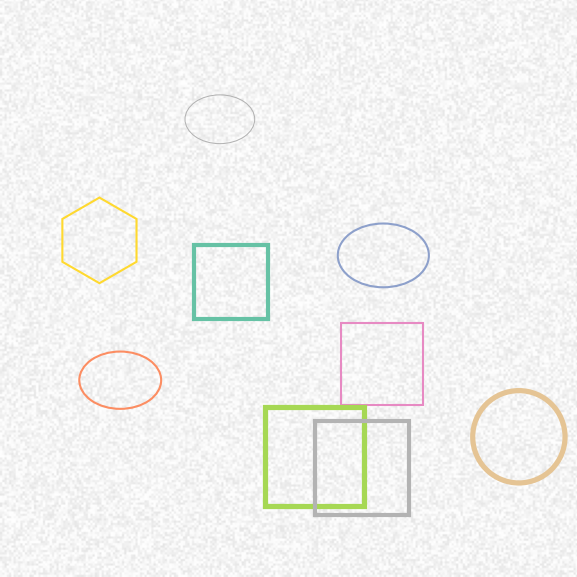[{"shape": "square", "thickness": 2, "radius": 0.32, "center": [0.4, 0.51]}, {"shape": "oval", "thickness": 1, "radius": 0.35, "center": [0.208, 0.341]}, {"shape": "oval", "thickness": 1, "radius": 0.39, "center": [0.664, 0.557]}, {"shape": "square", "thickness": 1, "radius": 0.35, "center": [0.662, 0.368]}, {"shape": "square", "thickness": 2.5, "radius": 0.43, "center": [0.544, 0.208]}, {"shape": "hexagon", "thickness": 1, "radius": 0.37, "center": [0.172, 0.583]}, {"shape": "circle", "thickness": 2.5, "radius": 0.4, "center": [0.898, 0.243]}, {"shape": "oval", "thickness": 0.5, "radius": 0.3, "center": [0.381, 0.793]}, {"shape": "square", "thickness": 2, "radius": 0.41, "center": [0.627, 0.189]}]